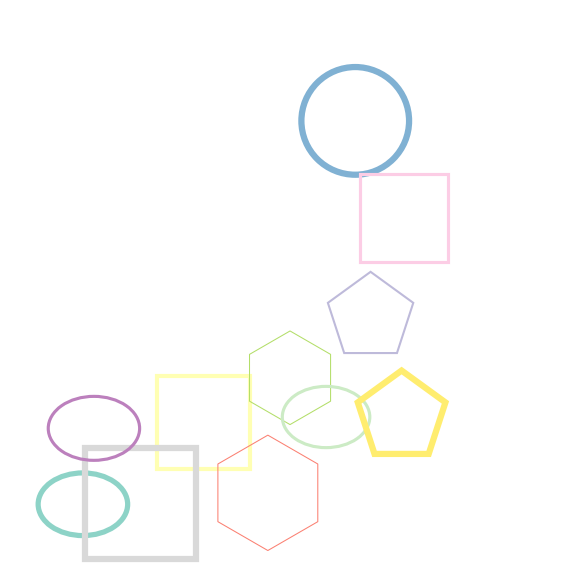[{"shape": "oval", "thickness": 2.5, "radius": 0.39, "center": [0.144, 0.126]}, {"shape": "square", "thickness": 2, "radius": 0.4, "center": [0.353, 0.268]}, {"shape": "pentagon", "thickness": 1, "radius": 0.39, "center": [0.642, 0.451]}, {"shape": "hexagon", "thickness": 0.5, "radius": 0.5, "center": [0.464, 0.146]}, {"shape": "circle", "thickness": 3, "radius": 0.47, "center": [0.615, 0.79]}, {"shape": "hexagon", "thickness": 0.5, "radius": 0.41, "center": [0.502, 0.345]}, {"shape": "square", "thickness": 1.5, "radius": 0.38, "center": [0.7, 0.622]}, {"shape": "square", "thickness": 3, "radius": 0.48, "center": [0.243, 0.127]}, {"shape": "oval", "thickness": 1.5, "radius": 0.4, "center": [0.163, 0.257]}, {"shape": "oval", "thickness": 1.5, "radius": 0.38, "center": [0.565, 0.277]}, {"shape": "pentagon", "thickness": 3, "radius": 0.4, "center": [0.695, 0.278]}]